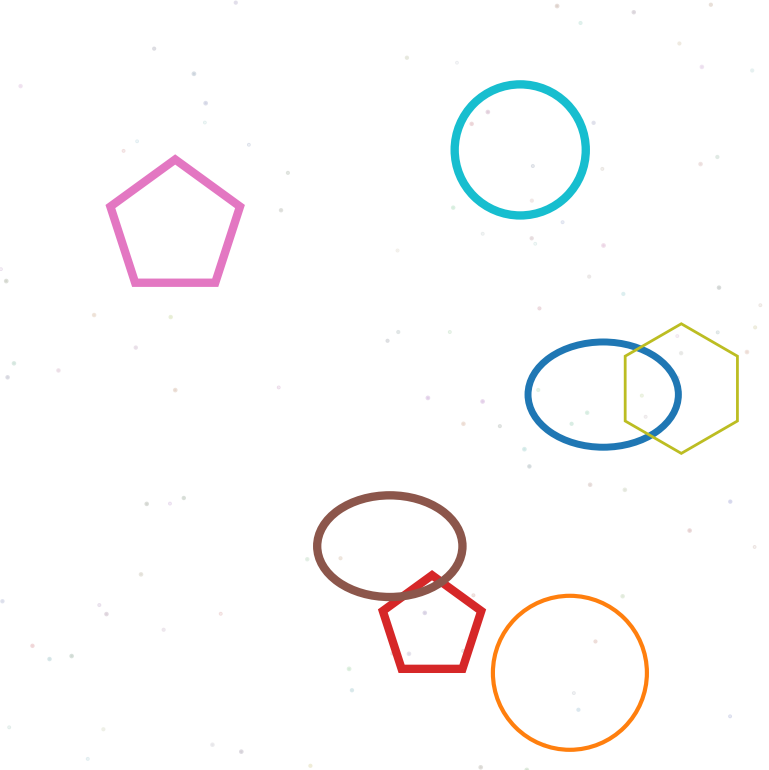[{"shape": "oval", "thickness": 2.5, "radius": 0.49, "center": [0.783, 0.488]}, {"shape": "circle", "thickness": 1.5, "radius": 0.5, "center": [0.74, 0.126]}, {"shape": "pentagon", "thickness": 3, "radius": 0.34, "center": [0.561, 0.186]}, {"shape": "oval", "thickness": 3, "radius": 0.47, "center": [0.506, 0.291]}, {"shape": "pentagon", "thickness": 3, "radius": 0.44, "center": [0.228, 0.704]}, {"shape": "hexagon", "thickness": 1, "radius": 0.42, "center": [0.885, 0.495]}, {"shape": "circle", "thickness": 3, "radius": 0.43, "center": [0.676, 0.805]}]